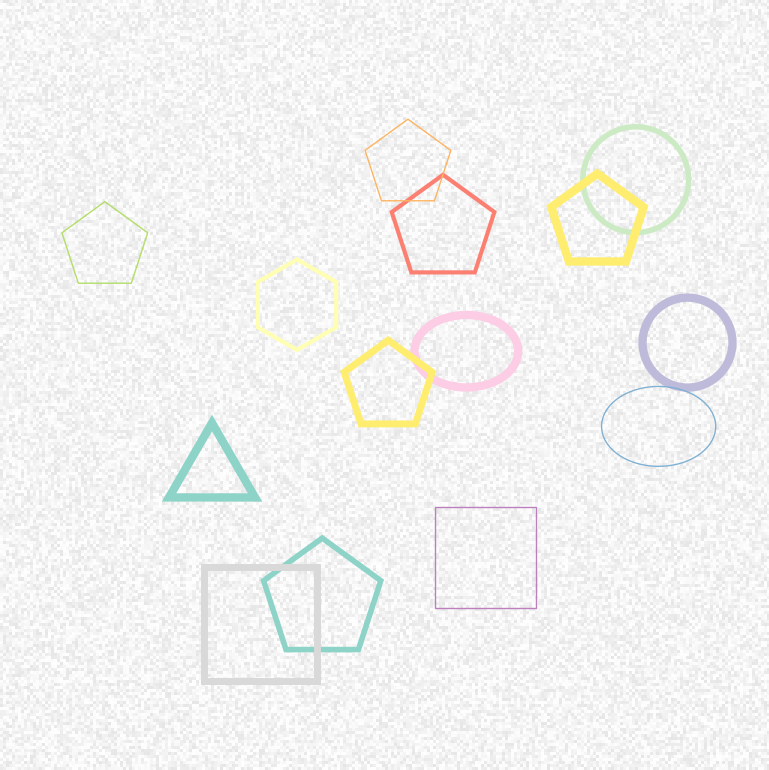[{"shape": "pentagon", "thickness": 2, "radius": 0.4, "center": [0.418, 0.221]}, {"shape": "triangle", "thickness": 3, "radius": 0.32, "center": [0.275, 0.386]}, {"shape": "hexagon", "thickness": 1.5, "radius": 0.29, "center": [0.386, 0.604]}, {"shape": "circle", "thickness": 3, "radius": 0.29, "center": [0.893, 0.555]}, {"shape": "pentagon", "thickness": 1.5, "radius": 0.35, "center": [0.575, 0.703]}, {"shape": "oval", "thickness": 0.5, "radius": 0.37, "center": [0.855, 0.446]}, {"shape": "pentagon", "thickness": 0.5, "radius": 0.29, "center": [0.53, 0.787]}, {"shape": "pentagon", "thickness": 0.5, "radius": 0.29, "center": [0.136, 0.68]}, {"shape": "oval", "thickness": 3, "radius": 0.34, "center": [0.606, 0.544]}, {"shape": "square", "thickness": 2.5, "radius": 0.37, "center": [0.338, 0.19]}, {"shape": "square", "thickness": 0.5, "radius": 0.33, "center": [0.63, 0.276]}, {"shape": "circle", "thickness": 2, "radius": 0.34, "center": [0.826, 0.767]}, {"shape": "pentagon", "thickness": 2.5, "radius": 0.3, "center": [0.504, 0.498]}, {"shape": "pentagon", "thickness": 3, "radius": 0.32, "center": [0.776, 0.711]}]